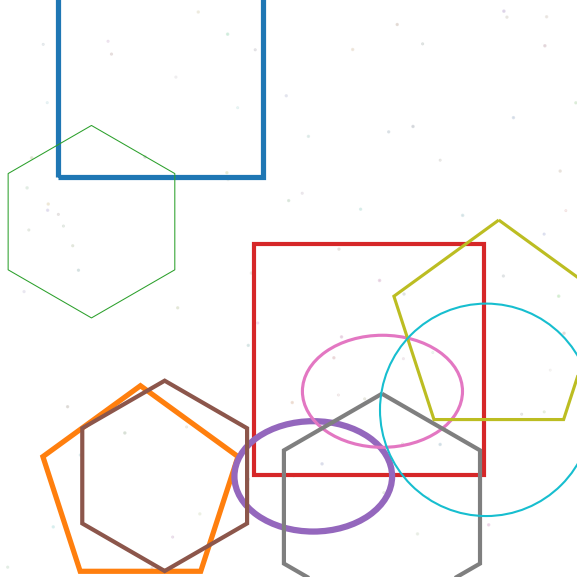[{"shape": "square", "thickness": 2.5, "radius": 0.89, "center": [0.278, 0.869]}, {"shape": "pentagon", "thickness": 2.5, "radius": 0.89, "center": [0.243, 0.154]}, {"shape": "hexagon", "thickness": 0.5, "radius": 0.83, "center": [0.158, 0.615]}, {"shape": "square", "thickness": 2, "radius": 1.0, "center": [0.639, 0.377]}, {"shape": "oval", "thickness": 3, "radius": 0.68, "center": [0.542, 0.174]}, {"shape": "hexagon", "thickness": 2, "radius": 0.82, "center": [0.285, 0.175]}, {"shape": "oval", "thickness": 1.5, "radius": 0.69, "center": [0.662, 0.322]}, {"shape": "hexagon", "thickness": 2, "radius": 0.98, "center": [0.661, 0.121]}, {"shape": "pentagon", "thickness": 1.5, "radius": 0.95, "center": [0.864, 0.427]}, {"shape": "circle", "thickness": 1, "radius": 0.92, "center": [0.842, 0.289]}]